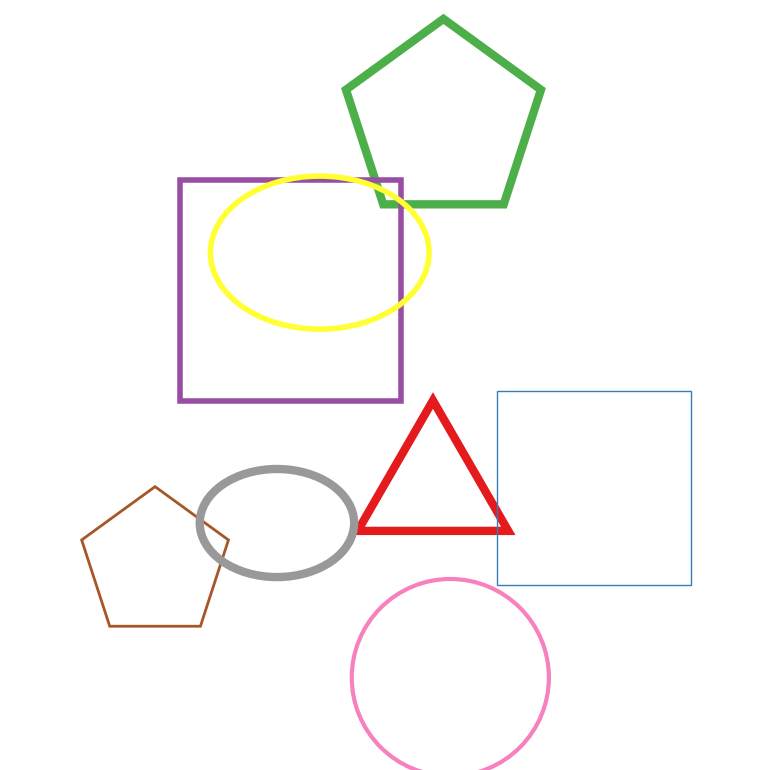[{"shape": "triangle", "thickness": 3, "radius": 0.56, "center": [0.562, 0.367]}, {"shape": "square", "thickness": 0.5, "radius": 0.63, "center": [0.772, 0.366]}, {"shape": "pentagon", "thickness": 3, "radius": 0.67, "center": [0.576, 0.842]}, {"shape": "square", "thickness": 2, "radius": 0.72, "center": [0.378, 0.622]}, {"shape": "oval", "thickness": 2, "radius": 0.71, "center": [0.415, 0.672]}, {"shape": "pentagon", "thickness": 1, "radius": 0.5, "center": [0.201, 0.268]}, {"shape": "circle", "thickness": 1.5, "radius": 0.64, "center": [0.585, 0.12]}, {"shape": "oval", "thickness": 3, "radius": 0.5, "center": [0.36, 0.321]}]